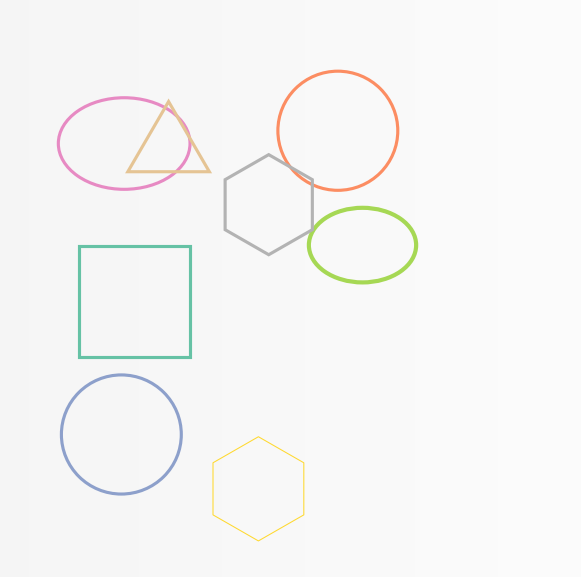[{"shape": "square", "thickness": 1.5, "radius": 0.48, "center": [0.231, 0.478]}, {"shape": "circle", "thickness": 1.5, "radius": 0.52, "center": [0.581, 0.773]}, {"shape": "circle", "thickness": 1.5, "radius": 0.52, "center": [0.209, 0.247]}, {"shape": "oval", "thickness": 1.5, "radius": 0.57, "center": [0.214, 0.751]}, {"shape": "oval", "thickness": 2, "radius": 0.46, "center": [0.624, 0.575]}, {"shape": "hexagon", "thickness": 0.5, "radius": 0.45, "center": [0.445, 0.153]}, {"shape": "triangle", "thickness": 1.5, "radius": 0.4, "center": [0.29, 0.742]}, {"shape": "hexagon", "thickness": 1.5, "radius": 0.43, "center": [0.462, 0.645]}]